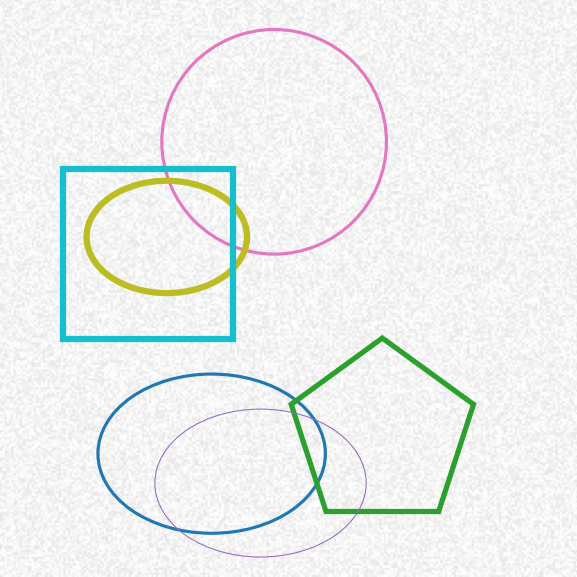[{"shape": "oval", "thickness": 1.5, "radius": 0.98, "center": [0.367, 0.214]}, {"shape": "pentagon", "thickness": 2.5, "radius": 0.83, "center": [0.662, 0.248]}, {"shape": "oval", "thickness": 0.5, "radius": 0.91, "center": [0.451, 0.163]}, {"shape": "circle", "thickness": 1.5, "radius": 0.97, "center": [0.475, 0.754]}, {"shape": "oval", "thickness": 3, "radius": 0.69, "center": [0.289, 0.589]}, {"shape": "square", "thickness": 3, "radius": 0.73, "center": [0.256, 0.56]}]